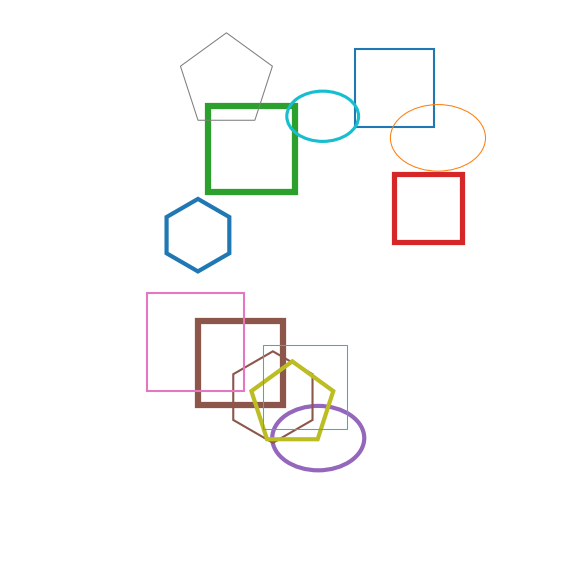[{"shape": "hexagon", "thickness": 2, "radius": 0.31, "center": [0.343, 0.592]}, {"shape": "square", "thickness": 1, "radius": 0.34, "center": [0.683, 0.847]}, {"shape": "oval", "thickness": 0.5, "radius": 0.41, "center": [0.758, 0.76]}, {"shape": "square", "thickness": 3, "radius": 0.38, "center": [0.435, 0.741]}, {"shape": "square", "thickness": 2.5, "radius": 0.3, "center": [0.741, 0.64]}, {"shape": "oval", "thickness": 2, "radius": 0.4, "center": [0.551, 0.241]}, {"shape": "hexagon", "thickness": 1, "radius": 0.4, "center": [0.473, 0.312]}, {"shape": "square", "thickness": 3, "radius": 0.37, "center": [0.416, 0.37]}, {"shape": "square", "thickness": 1, "radius": 0.42, "center": [0.339, 0.407]}, {"shape": "pentagon", "thickness": 0.5, "radius": 0.42, "center": [0.392, 0.859]}, {"shape": "pentagon", "thickness": 2, "radius": 0.37, "center": [0.506, 0.299]}, {"shape": "oval", "thickness": 1.5, "radius": 0.31, "center": [0.559, 0.798]}, {"shape": "square", "thickness": 0.5, "radius": 0.37, "center": [0.528, 0.329]}]